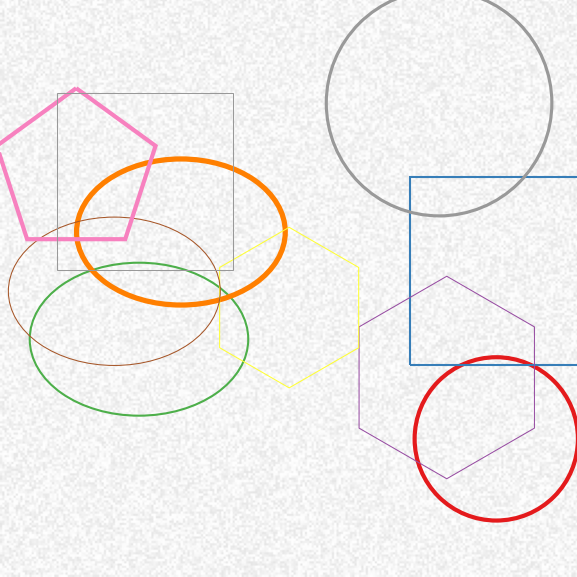[{"shape": "circle", "thickness": 2, "radius": 0.71, "center": [0.859, 0.239]}, {"shape": "square", "thickness": 1, "radius": 0.81, "center": [0.872, 0.53]}, {"shape": "oval", "thickness": 1, "radius": 0.95, "center": [0.241, 0.412]}, {"shape": "hexagon", "thickness": 0.5, "radius": 0.88, "center": [0.774, 0.345]}, {"shape": "oval", "thickness": 2.5, "radius": 0.9, "center": [0.313, 0.597]}, {"shape": "hexagon", "thickness": 0.5, "radius": 0.7, "center": [0.501, 0.467]}, {"shape": "oval", "thickness": 0.5, "radius": 0.92, "center": [0.198, 0.495]}, {"shape": "pentagon", "thickness": 2, "radius": 0.72, "center": [0.132, 0.702]}, {"shape": "circle", "thickness": 1.5, "radius": 0.98, "center": [0.76, 0.821]}, {"shape": "square", "thickness": 0.5, "radius": 0.76, "center": [0.251, 0.685]}]